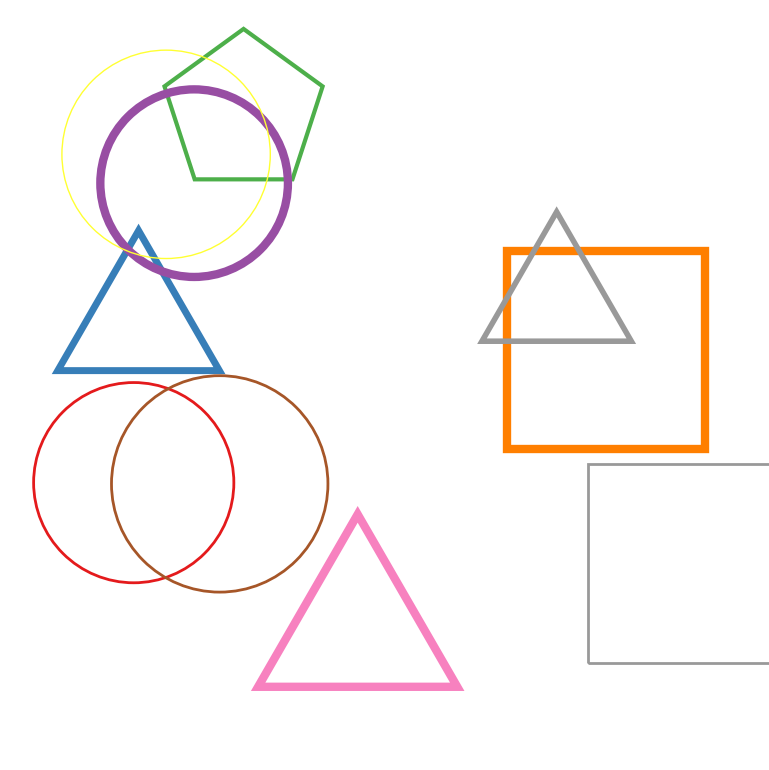[{"shape": "circle", "thickness": 1, "radius": 0.65, "center": [0.174, 0.373]}, {"shape": "triangle", "thickness": 2.5, "radius": 0.61, "center": [0.18, 0.579]}, {"shape": "pentagon", "thickness": 1.5, "radius": 0.54, "center": [0.316, 0.854]}, {"shape": "circle", "thickness": 3, "radius": 0.61, "center": [0.252, 0.762]}, {"shape": "square", "thickness": 3, "radius": 0.64, "center": [0.787, 0.545]}, {"shape": "circle", "thickness": 0.5, "radius": 0.68, "center": [0.216, 0.8]}, {"shape": "circle", "thickness": 1, "radius": 0.7, "center": [0.285, 0.372]}, {"shape": "triangle", "thickness": 3, "radius": 0.75, "center": [0.465, 0.183]}, {"shape": "square", "thickness": 1, "radius": 0.64, "center": [0.893, 0.268]}, {"shape": "triangle", "thickness": 2, "radius": 0.56, "center": [0.723, 0.613]}]